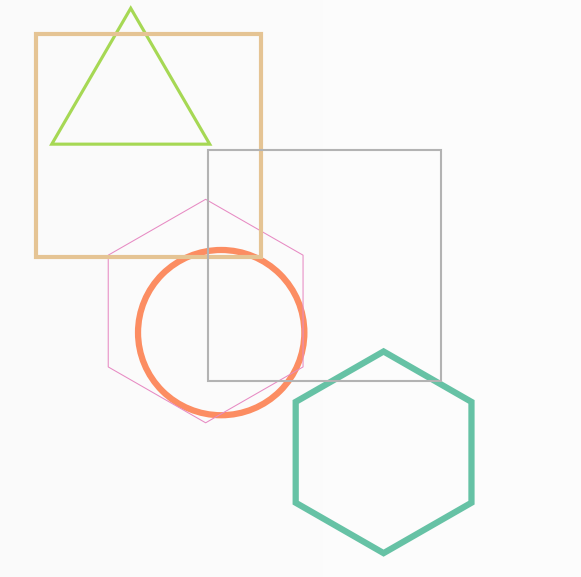[{"shape": "hexagon", "thickness": 3, "radius": 0.87, "center": [0.66, 0.216]}, {"shape": "circle", "thickness": 3, "radius": 0.72, "center": [0.381, 0.423]}, {"shape": "hexagon", "thickness": 0.5, "radius": 0.97, "center": [0.354, 0.461]}, {"shape": "triangle", "thickness": 1.5, "radius": 0.78, "center": [0.225, 0.828]}, {"shape": "square", "thickness": 2, "radius": 0.97, "center": [0.256, 0.748]}, {"shape": "square", "thickness": 1, "radius": 1.0, "center": [0.559, 0.54]}]